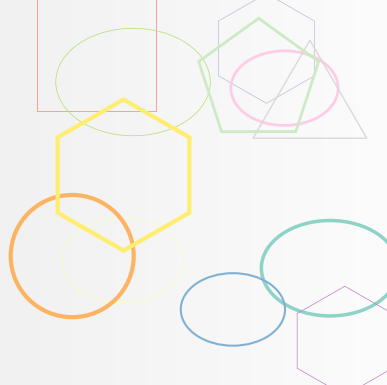[{"shape": "oval", "thickness": 2.5, "radius": 0.89, "center": [0.852, 0.303]}, {"shape": "oval", "thickness": 0.5, "radius": 0.78, "center": [0.316, 0.324]}, {"shape": "hexagon", "thickness": 0.5, "radius": 0.71, "center": [0.688, 0.874]}, {"shape": "square", "thickness": 0.5, "radius": 0.76, "center": [0.249, 0.865]}, {"shape": "oval", "thickness": 1.5, "radius": 0.67, "center": [0.601, 0.196]}, {"shape": "circle", "thickness": 3, "radius": 0.79, "center": [0.186, 0.335]}, {"shape": "oval", "thickness": 0.5, "radius": 1.0, "center": [0.343, 0.787]}, {"shape": "oval", "thickness": 2, "radius": 0.69, "center": [0.734, 0.771]}, {"shape": "triangle", "thickness": 1, "radius": 0.85, "center": [0.8, 0.726]}, {"shape": "hexagon", "thickness": 0.5, "radius": 0.71, "center": [0.89, 0.115]}, {"shape": "pentagon", "thickness": 2, "radius": 0.81, "center": [0.668, 0.79]}, {"shape": "hexagon", "thickness": 3, "radius": 0.98, "center": [0.319, 0.545]}]